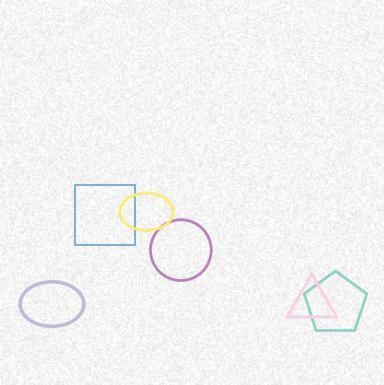[{"shape": "pentagon", "thickness": 2, "radius": 0.43, "center": [0.871, 0.211]}, {"shape": "oval", "thickness": 2.5, "radius": 0.41, "center": [0.135, 0.21]}, {"shape": "square", "thickness": 1.5, "radius": 0.38, "center": [0.273, 0.441]}, {"shape": "triangle", "thickness": 2, "radius": 0.37, "center": [0.81, 0.214]}, {"shape": "circle", "thickness": 2, "radius": 0.39, "center": [0.47, 0.35]}, {"shape": "oval", "thickness": 2, "radius": 0.35, "center": [0.38, 0.45]}]